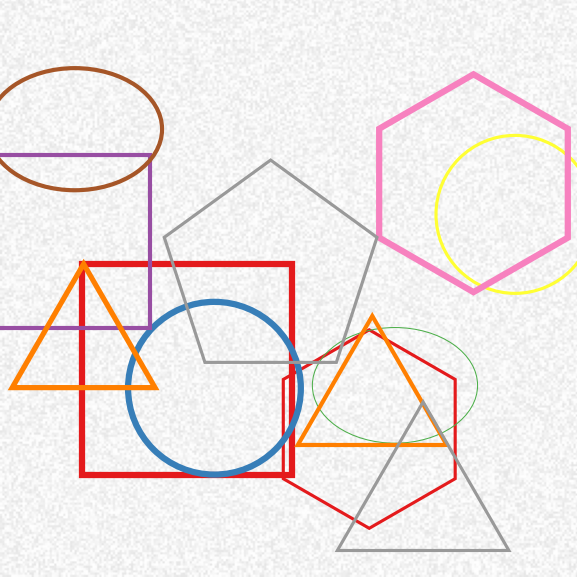[{"shape": "hexagon", "thickness": 1.5, "radius": 0.86, "center": [0.639, 0.256]}, {"shape": "square", "thickness": 3, "radius": 0.91, "center": [0.323, 0.359]}, {"shape": "circle", "thickness": 3, "radius": 0.75, "center": [0.371, 0.327]}, {"shape": "oval", "thickness": 0.5, "radius": 0.72, "center": [0.684, 0.332]}, {"shape": "square", "thickness": 2, "radius": 0.75, "center": [0.11, 0.581]}, {"shape": "triangle", "thickness": 2.5, "radius": 0.71, "center": [0.145, 0.399]}, {"shape": "triangle", "thickness": 2, "radius": 0.74, "center": [0.645, 0.303]}, {"shape": "circle", "thickness": 1.5, "radius": 0.68, "center": [0.892, 0.628]}, {"shape": "oval", "thickness": 2, "radius": 0.76, "center": [0.13, 0.775]}, {"shape": "hexagon", "thickness": 3, "radius": 0.94, "center": [0.82, 0.682]}, {"shape": "triangle", "thickness": 1.5, "radius": 0.86, "center": [0.733, 0.132]}, {"shape": "pentagon", "thickness": 1.5, "radius": 0.97, "center": [0.469, 0.528]}]